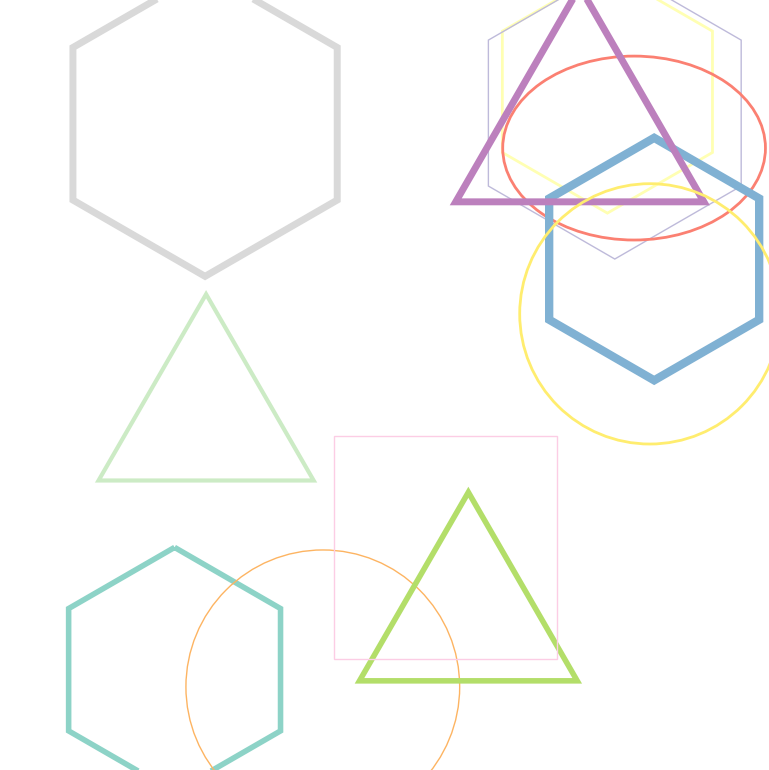[{"shape": "hexagon", "thickness": 2, "radius": 0.79, "center": [0.227, 0.13]}, {"shape": "hexagon", "thickness": 1, "radius": 0.79, "center": [0.789, 0.881]}, {"shape": "hexagon", "thickness": 0.5, "radius": 0.95, "center": [0.798, 0.853]}, {"shape": "oval", "thickness": 1, "radius": 0.85, "center": [0.823, 0.808]}, {"shape": "hexagon", "thickness": 3, "radius": 0.79, "center": [0.85, 0.664]}, {"shape": "circle", "thickness": 0.5, "radius": 0.89, "center": [0.419, 0.108]}, {"shape": "triangle", "thickness": 2, "radius": 0.82, "center": [0.608, 0.197]}, {"shape": "square", "thickness": 0.5, "radius": 0.72, "center": [0.579, 0.289]}, {"shape": "hexagon", "thickness": 2.5, "radius": 0.99, "center": [0.266, 0.839]}, {"shape": "triangle", "thickness": 2.5, "radius": 0.93, "center": [0.753, 0.831]}, {"shape": "triangle", "thickness": 1.5, "radius": 0.81, "center": [0.268, 0.457]}, {"shape": "circle", "thickness": 1, "radius": 0.85, "center": [0.844, 0.592]}]